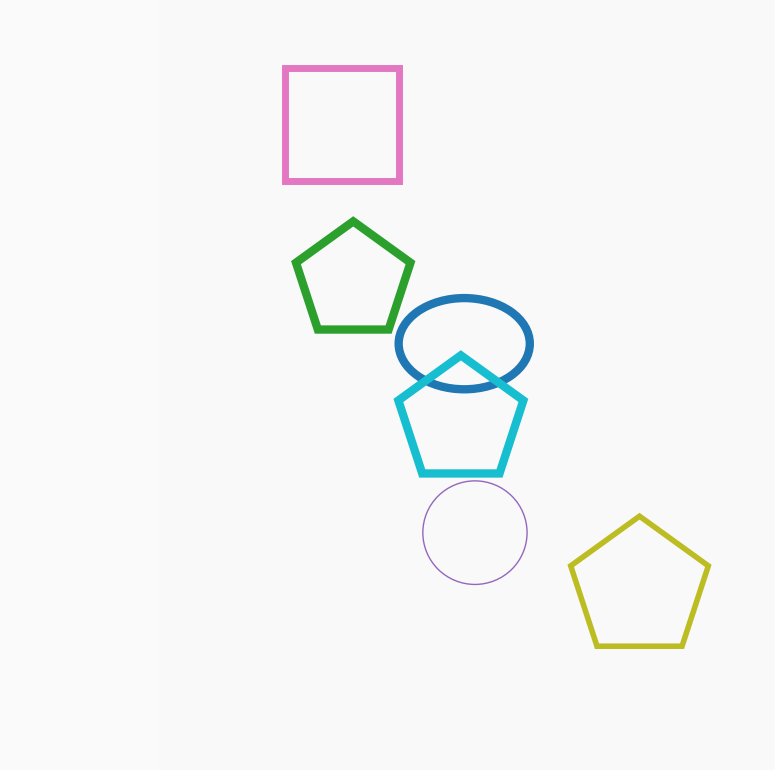[{"shape": "oval", "thickness": 3, "radius": 0.42, "center": [0.599, 0.554]}, {"shape": "pentagon", "thickness": 3, "radius": 0.39, "center": [0.456, 0.635]}, {"shape": "circle", "thickness": 0.5, "radius": 0.34, "center": [0.613, 0.308]}, {"shape": "square", "thickness": 2.5, "radius": 0.37, "center": [0.441, 0.838]}, {"shape": "pentagon", "thickness": 2, "radius": 0.47, "center": [0.825, 0.236]}, {"shape": "pentagon", "thickness": 3, "radius": 0.42, "center": [0.595, 0.454]}]